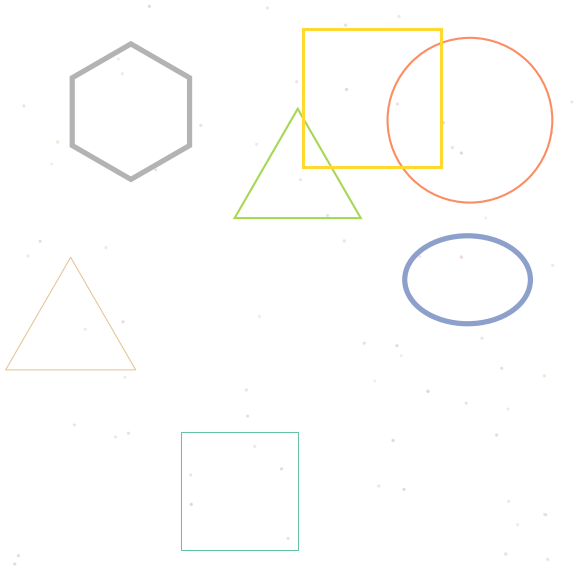[{"shape": "square", "thickness": 0.5, "radius": 0.51, "center": [0.415, 0.149]}, {"shape": "circle", "thickness": 1, "radius": 0.71, "center": [0.814, 0.791]}, {"shape": "oval", "thickness": 2.5, "radius": 0.54, "center": [0.81, 0.515]}, {"shape": "triangle", "thickness": 1, "radius": 0.63, "center": [0.516, 0.685]}, {"shape": "square", "thickness": 1.5, "radius": 0.6, "center": [0.645, 0.829]}, {"shape": "triangle", "thickness": 0.5, "radius": 0.65, "center": [0.122, 0.424]}, {"shape": "hexagon", "thickness": 2.5, "radius": 0.59, "center": [0.227, 0.806]}]